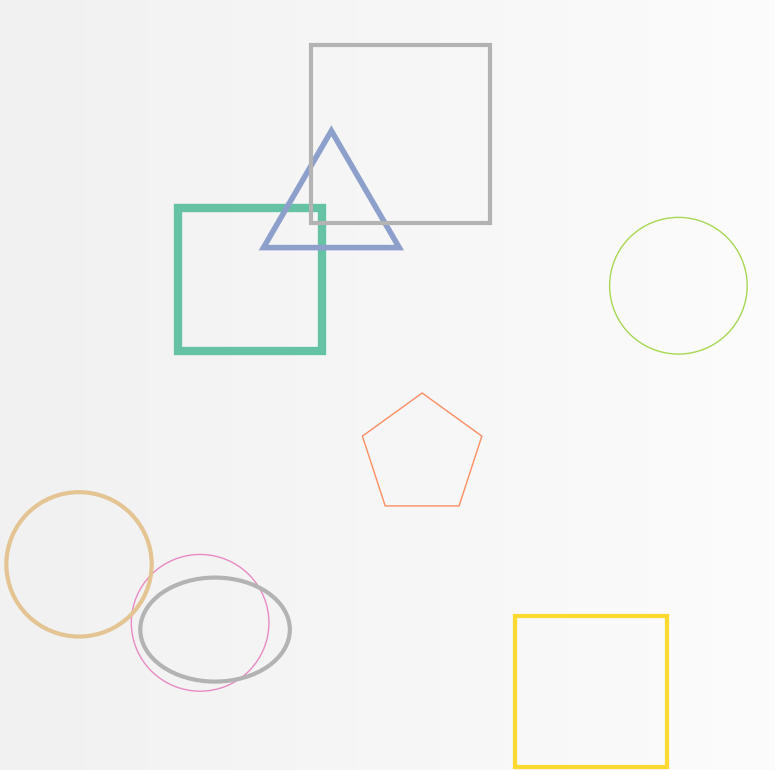[{"shape": "square", "thickness": 3, "radius": 0.46, "center": [0.322, 0.637]}, {"shape": "pentagon", "thickness": 0.5, "radius": 0.41, "center": [0.545, 0.409]}, {"shape": "triangle", "thickness": 2, "radius": 0.51, "center": [0.428, 0.729]}, {"shape": "circle", "thickness": 0.5, "radius": 0.44, "center": [0.258, 0.191]}, {"shape": "circle", "thickness": 0.5, "radius": 0.44, "center": [0.875, 0.629]}, {"shape": "square", "thickness": 1.5, "radius": 0.49, "center": [0.763, 0.102]}, {"shape": "circle", "thickness": 1.5, "radius": 0.47, "center": [0.102, 0.267]}, {"shape": "square", "thickness": 1.5, "radius": 0.58, "center": [0.517, 0.826]}, {"shape": "oval", "thickness": 1.5, "radius": 0.48, "center": [0.277, 0.182]}]